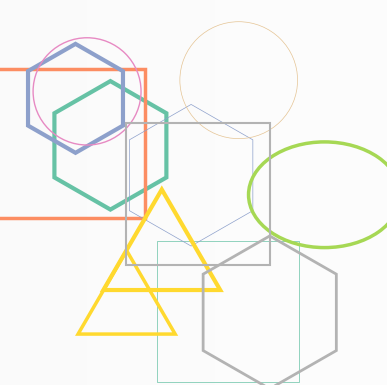[{"shape": "hexagon", "thickness": 3, "radius": 0.83, "center": [0.285, 0.623]}, {"shape": "square", "thickness": 0.5, "radius": 0.91, "center": [0.588, 0.191]}, {"shape": "square", "thickness": 2.5, "radius": 0.97, "center": [0.18, 0.627]}, {"shape": "hexagon", "thickness": 0.5, "radius": 0.92, "center": [0.493, 0.545]}, {"shape": "hexagon", "thickness": 3, "radius": 0.71, "center": [0.195, 0.745]}, {"shape": "circle", "thickness": 1, "radius": 0.7, "center": [0.225, 0.763]}, {"shape": "oval", "thickness": 2.5, "radius": 0.98, "center": [0.837, 0.494]}, {"shape": "triangle", "thickness": 2.5, "radius": 0.72, "center": [0.327, 0.205]}, {"shape": "triangle", "thickness": 3, "radius": 0.87, "center": [0.418, 0.334]}, {"shape": "circle", "thickness": 0.5, "radius": 0.76, "center": [0.616, 0.792]}, {"shape": "hexagon", "thickness": 2, "radius": 0.99, "center": [0.696, 0.189]}, {"shape": "square", "thickness": 1.5, "radius": 0.93, "center": [0.511, 0.496]}]